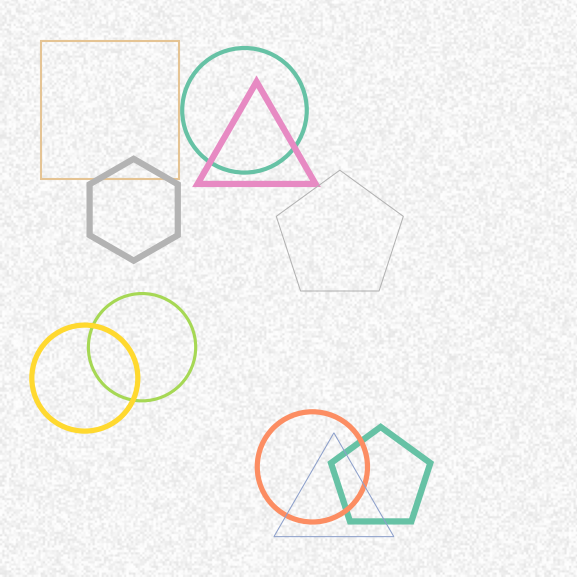[{"shape": "circle", "thickness": 2, "radius": 0.54, "center": [0.423, 0.808]}, {"shape": "pentagon", "thickness": 3, "radius": 0.45, "center": [0.659, 0.169]}, {"shape": "circle", "thickness": 2.5, "radius": 0.48, "center": [0.541, 0.191]}, {"shape": "triangle", "thickness": 0.5, "radius": 0.6, "center": [0.578, 0.13]}, {"shape": "triangle", "thickness": 3, "radius": 0.59, "center": [0.444, 0.74]}, {"shape": "circle", "thickness": 1.5, "radius": 0.46, "center": [0.246, 0.398]}, {"shape": "circle", "thickness": 2.5, "radius": 0.46, "center": [0.147, 0.344]}, {"shape": "square", "thickness": 1, "radius": 0.6, "center": [0.191, 0.808]}, {"shape": "hexagon", "thickness": 3, "radius": 0.44, "center": [0.231, 0.636]}, {"shape": "pentagon", "thickness": 0.5, "radius": 0.58, "center": [0.588, 0.589]}]